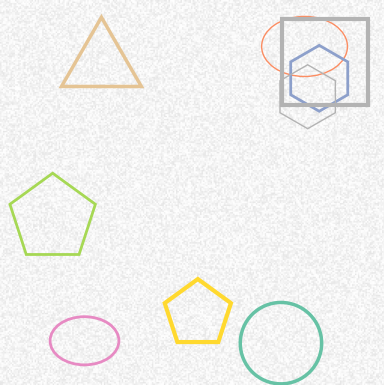[{"shape": "circle", "thickness": 2.5, "radius": 0.53, "center": [0.73, 0.109]}, {"shape": "oval", "thickness": 1, "radius": 0.56, "center": [0.791, 0.879]}, {"shape": "hexagon", "thickness": 2, "radius": 0.43, "center": [0.829, 0.797]}, {"shape": "oval", "thickness": 2, "radius": 0.45, "center": [0.219, 0.115]}, {"shape": "pentagon", "thickness": 2, "radius": 0.58, "center": [0.137, 0.433]}, {"shape": "pentagon", "thickness": 3, "radius": 0.45, "center": [0.514, 0.185]}, {"shape": "triangle", "thickness": 2.5, "radius": 0.6, "center": [0.263, 0.835]}, {"shape": "square", "thickness": 3, "radius": 0.56, "center": [0.844, 0.84]}, {"shape": "hexagon", "thickness": 1, "radius": 0.42, "center": [0.799, 0.749]}]